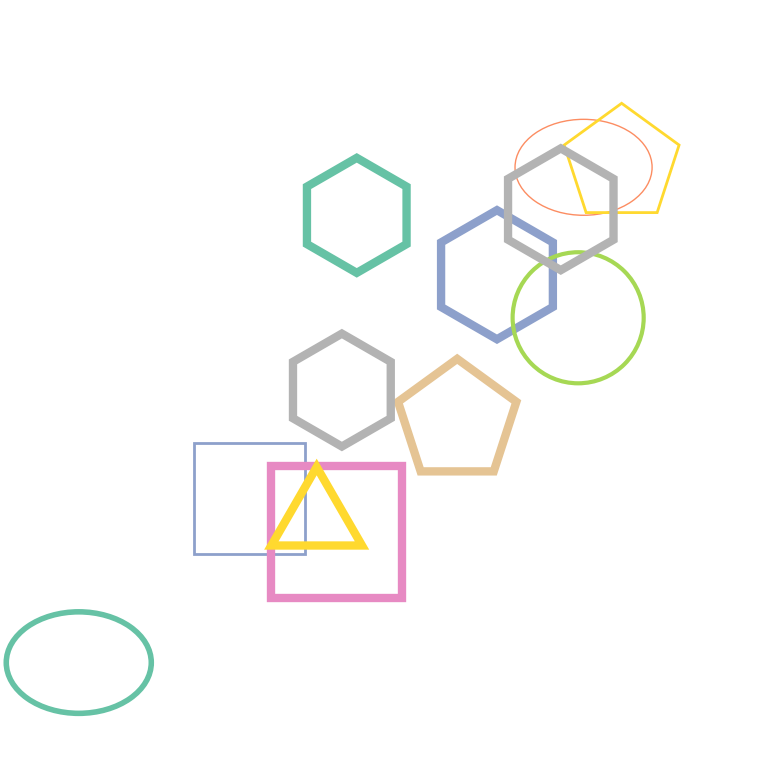[{"shape": "hexagon", "thickness": 3, "radius": 0.37, "center": [0.463, 0.72]}, {"shape": "oval", "thickness": 2, "radius": 0.47, "center": [0.102, 0.139]}, {"shape": "oval", "thickness": 0.5, "radius": 0.45, "center": [0.758, 0.783]}, {"shape": "square", "thickness": 1, "radius": 0.36, "center": [0.324, 0.353]}, {"shape": "hexagon", "thickness": 3, "radius": 0.42, "center": [0.645, 0.643]}, {"shape": "square", "thickness": 3, "radius": 0.43, "center": [0.437, 0.309]}, {"shape": "circle", "thickness": 1.5, "radius": 0.43, "center": [0.751, 0.587]}, {"shape": "triangle", "thickness": 3, "radius": 0.34, "center": [0.411, 0.326]}, {"shape": "pentagon", "thickness": 1, "radius": 0.39, "center": [0.807, 0.787]}, {"shape": "pentagon", "thickness": 3, "radius": 0.4, "center": [0.594, 0.453]}, {"shape": "hexagon", "thickness": 3, "radius": 0.4, "center": [0.728, 0.728]}, {"shape": "hexagon", "thickness": 3, "radius": 0.37, "center": [0.444, 0.493]}]